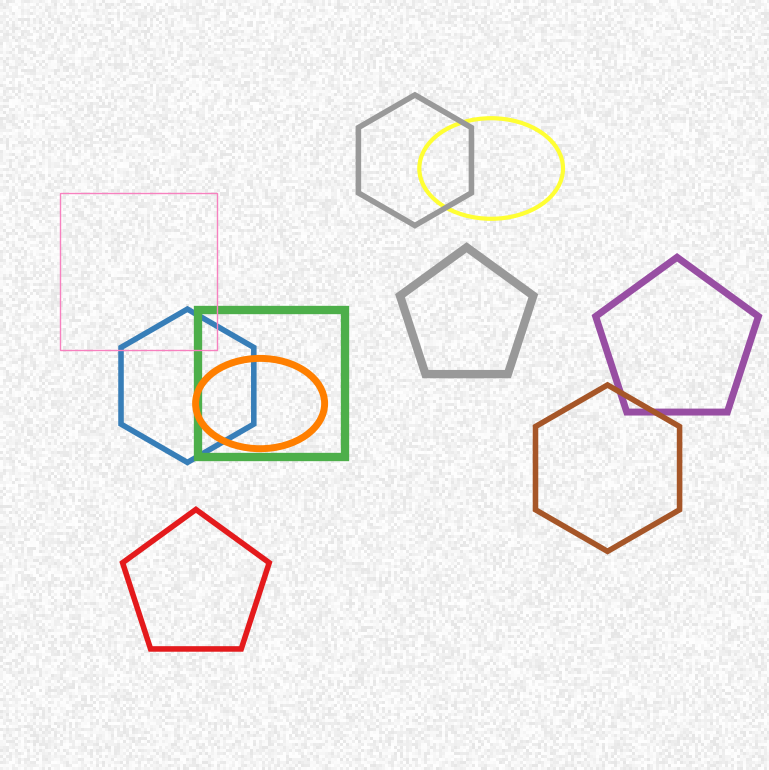[{"shape": "pentagon", "thickness": 2, "radius": 0.5, "center": [0.254, 0.238]}, {"shape": "hexagon", "thickness": 2, "radius": 0.5, "center": [0.243, 0.499]}, {"shape": "square", "thickness": 3, "radius": 0.48, "center": [0.353, 0.502]}, {"shape": "pentagon", "thickness": 2.5, "radius": 0.56, "center": [0.879, 0.555]}, {"shape": "oval", "thickness": 2.5, "radius": 0.42, "center": [0.338, 0.476]}, {"shape": "oval", "thickness": 1.5, "radius": 0.47, "center": [0.638, 0.781]}, {"shape": "hexagon", "thickness": 2, "radius": 0.54, "center": [0.789, 0.392]}, {"shape": "square", "thickness": 0.5, "radius": 0.51, "center": [0.18, 0.648]}, {"shape": "hexagon", "thickness": 2, "radius": 0.42, "center": [0.539, 0.792]}, {"shape": "pentagon", "thickness": 3, "radius": 0.46, "center": [0.606, 0.588]}]